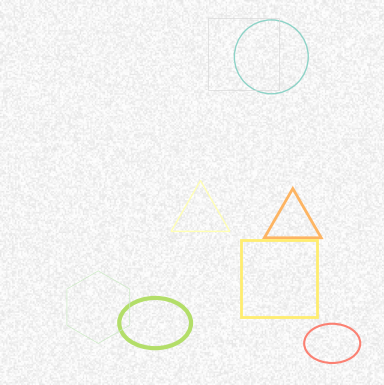[{"shape": "circle", "thickness": 1, "radius": 0.48, "center": [0.705, 0.852]}, {"shape": "triangle", "thickness": 1, "radius": 0.44, "center": [0.521, 0.443]}, {"shape": "oval", "thickness": 1.5, "radius": 0.36, "center": [0.863, 0.108]}, {"shape": "triangle", "thickness": 2, "radius": 0.43, "center": [0.761, 0.425]}, {"shape": "oval", "thickness": 3, "radius": 0.47, "center": [0.403, 0.161]}, {"shape": "square", "thickness": 0.5, "radius": 0.46, "center": [0.632, 0.86]}, {"shape": "hexagon", "thickness": 0.5, "radius": 0.47, "center": [0.255, 0.202]}, {"shape": "square", "thickness": 2, "radius": 0.5, "center": [0.725, 0.276]}]